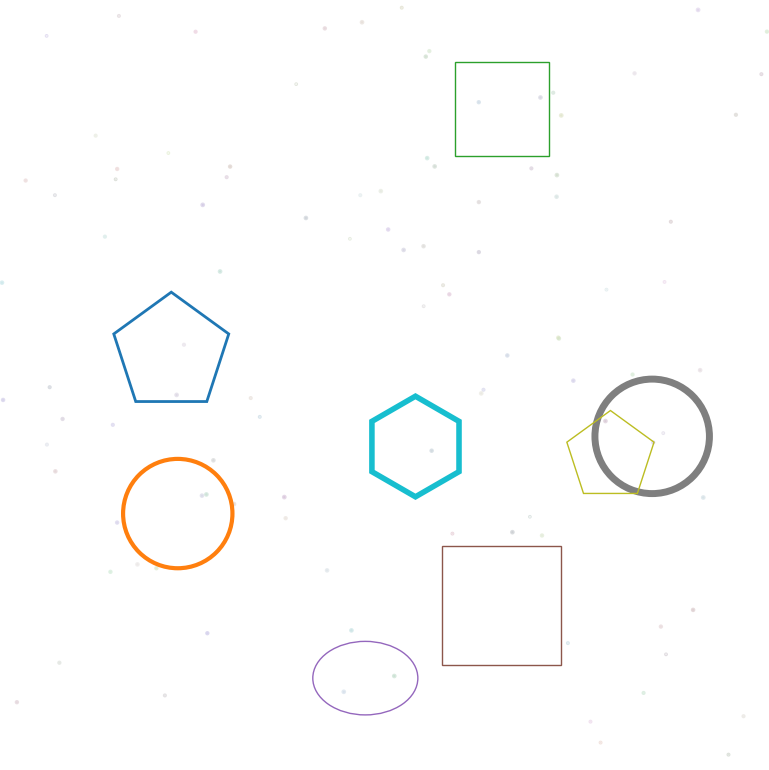[{"shape": "pentagon", "thickness": 1, "radius": 0.39, "center": [0.222, 0.542]}, {"shape": "circle", "thickness": 1.5, "radius": 0.36, "center": [0.231, 0.333]}, {"shape": "square", "thickness": 0.5, "radius": 0.31, "center": [0.652, 0.858]}, {"shape": "oval", "thickness": 0.5, "radius": 0.34, "center": [0.474, 0.119]}, {"shape": "square", "thickness": 0.5, "radius": 0.38, "center": [0.651, 0.214]}, {"shape": "circle", "thickness": 2.5, "radius": 0.37, "center": [0.847, 0.433]}, {"shape": "pentagon", "thickness": 0.5, "radius": 0.3, "center": [0.793, 0.407]}, {"shape": "hexagon", "thickness": 2, "radius": 0.33, "center": [0.54, 0.42]}]